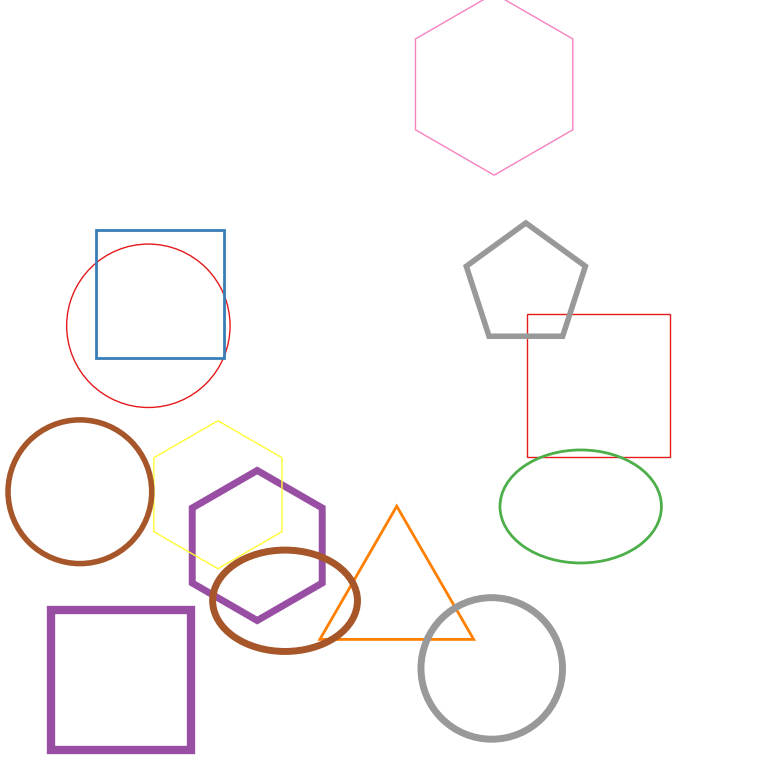[{"shape": "circle", "thickness": 0.5, "radius": 0.53, "center": [0.193, 0.577]}, {"shape": "square", "thickness": 0.5, "radius": 0.47, "center": [0.777, 0.5]}, {"shape": "square", "thickness": 1, "radius": 0.42, "center": [0.208, 0.618]}, {"shape": "oval", "thickness": 1, "radius": 0.52, "center": [0.754, 0.342]}, {"shape": "square", "thickness": 3, "radius": 0.45, "center": [0.157, 0.116]}, {"shape": "hexagon", "thickness": 2.5, "radius": 0.49, "center": [0.334, 0.292]}, {"shape": "triangle", "thickness": 1, "radius": 0.58, "center": [0.515, 0.227]}, {"shape": "hexagon", "thickness": 0.5, "radius": 0.48, "center": [0.283, 0.358]}, {"shape": "circle", "thickness": 2, "radius": 0.47, "center": [0.104, 0.361]}, {"shape": "oval", "thickness": 2.5, "radius": 0.47, "center": [0.37, 0.22]}, {"shape": "hexagon", "thickness": 0.5, "radius": 0.59, "center": [0.642, 0.89]}, {"shape": "circle", "thickness": 2.5, "radius": 0.46, "center": [0.639, 0.132]}, {"shape": "pentagon", "thickness": 2, "radius": 0.41, "center": [0.683, 0.629]}]